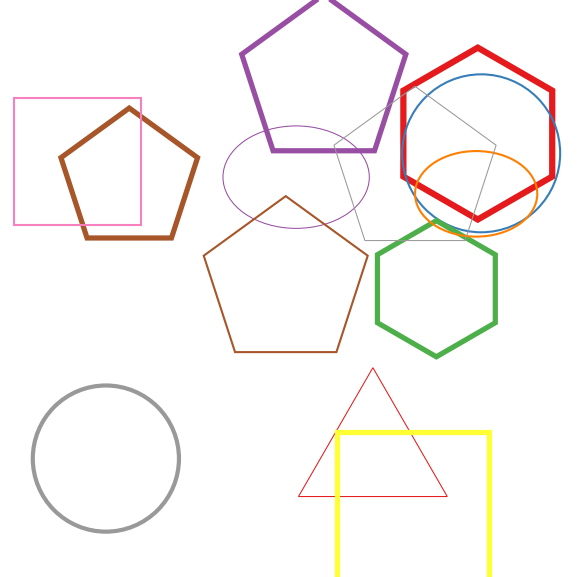[{"shape": "triangle", "thickness": 0.5, "radius": 0.74, "center": [0.646, 0.214]}, {"shape": "hexagon", "thickness": 3, "radius": 0.74, "center": [0.827, 0.768]}, {"shape": "circle", "thickness": 1, "radius": 0.68, "center": [0.833, 0.734]}, {"shape": "hexagon", "thickness": 2.5, "radius": 0.59, "center": [0.756, 0.499]}, {"shape": "oval", "thickness": 0.5, "radius": 0.63, "center": [0.513, 0.692]}, {"shape": "pentagon", "thickness": 2.5, "radius": 0.75, "center": [0.561, 0.859]}, {"shape": "oval", "thickness": 1, "radius": 0.53, "center": [0.825, 0.663]}, {"shape": "square", "thickness": 2.5, "radius": 0.66, "center": [0.716, 0.12]}, {"shape": "pentagon", "thickness": 1, "radius": 0.75, "center": [0.495, 0.51]}, {"shape": "pentagon", "thickness": 2.5, "radius": 0.62, "center": [0.224, 0.688]}, {"shape": "square", "thickness": 1, "radius": 0.55, "center": [0.134, 0.719]}, {"shape": "pentagon", "thickness": 0.5, "radius": 0.74, "center": [0.719, 0.702]}, {"shape": "circle", "thickness": 2, "radius": 0.63, "center": [0.183, 0.205]}]